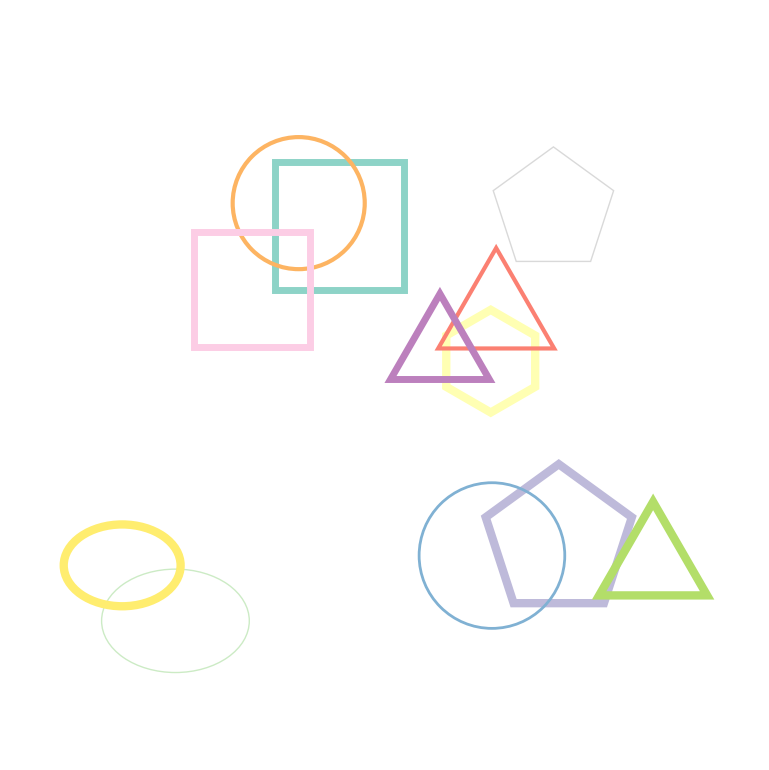[{"shape": "square", "thickness": 2.5, "radius": 0.42, "center": [0.441, 0.706]}, {"shape": "hexagon", "thickness": 3, "radius": 0.33, "center": [0.637, 0.531]}, {"shape": "pentagon", "thickness": 3, "radius": 0.5, "center": [0.726, 0.297]}, {"shape": "triangle", "thickness": 1.5, "radius": 0.43, "center": [0.644, 0.591]}, {"shape": "circle", "thickness": 1, "radius": 0.47, "center": [0.639, 0.278]}, {"shape": "circle", "thickness": 1.5, "radius": 0.43, "center": [0.388, 0.736]}, {"shape": "triangle", "thickness": 3, "radius": 0.4, "center": [0.848, 0.267]}, {"shape": "square", "thickness": 2.5, "radius": 0.37, "center": [0.327, 0.624]}, {"shape": "pentagon", "thickness": 0.5, "radius": 0.41, "center": [0.719, 0.727]}, {"shape": "triangle", "thickness": 2.5, "radius": 0.37, "center": [0.571, 0.544]}, {"shape": "oval", "thickness": 0.5, "radius": 0.48, "center": [0.228, 0.194]}, {"shape": "oval", "thickness": 3, "radius": 0.38, "center": [0.159, 0.266]}]